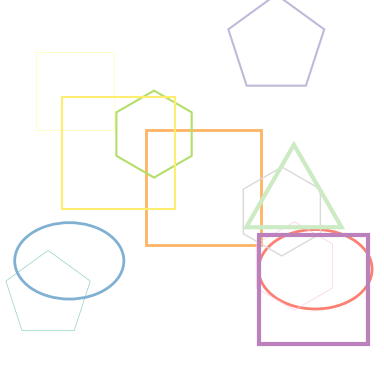[{"shape": "pentagon", "thickness": 0.5, "radius": 0.58, "center": [0.125, 0.234]}, {"shape": "square", "thickness": 0.5, "radius": 0.5, "center": [0.195, 0.763]}, {"shape": "pentagon", "thickness": 1.5, "radius": 0.65, "center": [0.718, 0.883]}, {"shape": "oval", "thickness": 2, "radius": 0.74, "center": [0.819, 0.301]}, {"shape": "oval", "thickness": 2, "radius": 0.71, "center": [0.18, 0.322]}, {"shape": "square", "thickness": 2, "radius": 0.74, "center": [0.529, 0.514]}, {"shape": "hexagon", "thickness": 1.5, "radius": 0.56, "center": [0.4, 0.652]}, {"shape": "hexagon", "thickness": 0.5, "radius": 0.57, "center": [0.765, 0.309]}, {"shape": "hexagon", "thickness": 1, "radius": 0.58, "center": [0.732, 0.451]}, {"shape": "square", "thickness": 3, "radius": 0.71, "center": [0.814, 0.248]}, {"shape": "triangle", "thickness": 3, "radius": 0.71, "center": [0.763, 0.481]}, {"shape": "square", "thickness": 1.5, "radius": 0.73, "center": [0.307, 0.602]}]